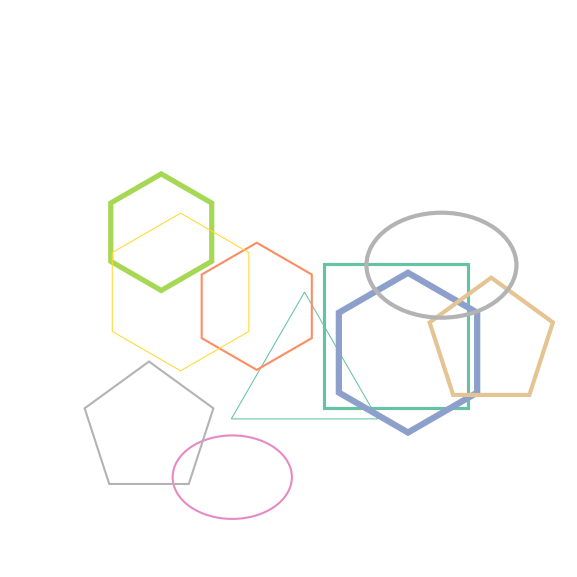[{"shape": "triangle", "thickness": 0.5, "radius": 0.73, "center": [0.527, 0.347]}, {"shape": "square", "thickness": 1.5, "radius": 0.62, "center": [0.686, 0.418]}, {"shape": "hexagon", "thickness": 1, "radius": 0.55, "center": [0.445, 0.469]}, {"shape": "hexagon", "thickness": 3, "radius": 0.69, "center": [0.707, 0.389]}, {"shape": "oval", "thickness": 1, "radius": 0.52, "center": [0.402, 0.173]}, {"shape": "hexagon", "thickness": 2.5, "radius": 0.5, "center": [0.279, 0.597]}, {"shape": "hexagon", "thickness": 0.5, "radius": 0.68, "center": [0.313, 0.494]}, {"shape": "pentagon", "thickness": 2, "radius": 0.56, "center": [0.851, 0.406]}, {"shape": "pentagon", "thickness": 1, "radius": 0.59, "center": [0.258, 0.256]}, {"shape": "oval", "thickness": 2, "radius": 0.65, "center": [0.764, 0.54]}]